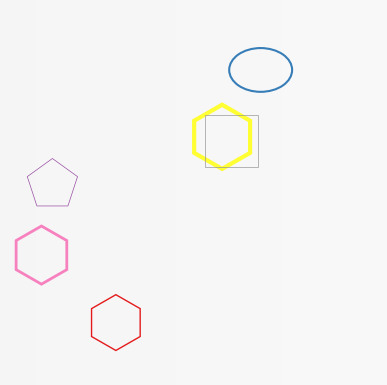[{"shape": "hexagon", "thickness": 1, "radius": 0.36, "center": [0.299, 0.162]}, {"shape": "oval", "thickness": 1.5, "radius": 0.41, "center": [0.673, 0.818]}, {"shape": "pentagon", "thickness": 0.5, "radius": 0.34, "center": [0.135, 0.52]}, {"shape": "hexagon", "thickness": 3, "radius": 0.42, "center": [0.573, 0.645]}, {"shape": "hexagon", "thickness": 2, "radius": 0.38, "center": [0.107, 0.337]}, {"shape": "square", "thickness": 0.5, "radius": 0.34, "center": [0.597, 0.634]}]